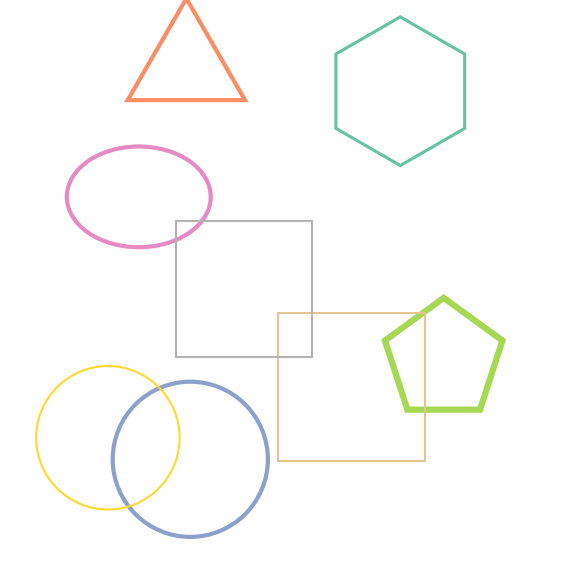[{"shape": "hexagon", "thickness": 1.5, "radius": 0.64, "center": [0.693, 0.841]}, {"shape": "triangle", "thickness": 2, "radius": 0.59, "center": [0.323, 0.884]}, {"shape": "circle", "thickness": 2, "radius": 0.67, "center": [0.33, 0.204]}, {"shape": "oval", "thickness": 2, "radius": 0.62, "center": [0.24, 0.658]}, {"shape": "pentagon", "thickness": 3, "radius": 0.53, "center": [0.768, 0.376]}, {"shape": "circle", "thickness": 1, "radius": 0.62, "center": [0.187, 0.241]}, {"shape": "square", "thickness": 1, "radius": 0.64, "center": [0.608, 0.329]}, {"shape": "square", "thickness": 1, "radius": 0.59, "center": [0.423, 0.499]}]